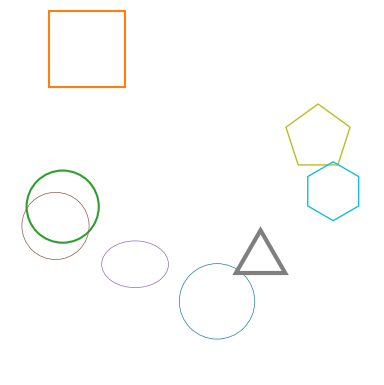[{"shape": "circle", "thickness": 0.5, "radius": 0.49, "center": [0.564, 0.217]}, {"shape": "square", "thickness": 1.5, "radius": 0.49, "center": [0.225, 0.873]}, {"shape": "circle", "thickness": 1.5, "radius": 0.47, "center": [0.163, 0.463]}, {"shape": "oval", "thickness": 0.5, "radius": 0.43, "center": [0.351, 0.314]}, {"shape": "circle", "thickness": 0.5, "radius": 0.44, "center": [0.144, 0.413]}, {"shape": "triangle", "thickness": 3, "radius": 0.37, "center": [0.677, 0.328]}, {"shape": "pentagon", "thickness": 1, "radius": 0.44, "center": [0.826, 0.642]}, {"shape": "hexagon", "thickness": 1, "radius": 0.38, "center": [0.866, 0.503]}]